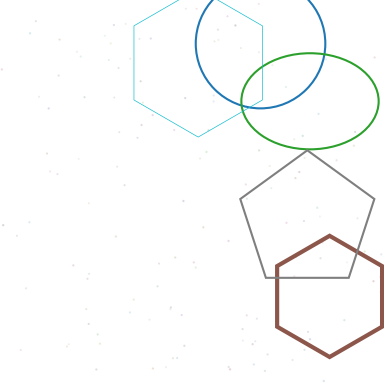[{"shape": "circle", "thickness": 1.5, "radius": 0.84, "center": [0.677, 0.887]}, {"shape": "oval", "thickness": 1.5, "radius": 0.89, "center": [0.805, 0.737]}, {"shape": "hexagon", "thickness": 3, "radius": 0.79, "center": [0.856, 0.23]}, {"shape": "pentagon", "thickness": 1.5, "radius": 0.92, "center": [0.798, 0.426]}, {"shape": "hexagon", "thickness": 0.5, "radius": 0.96, "center": [0.515, 0.837]}]